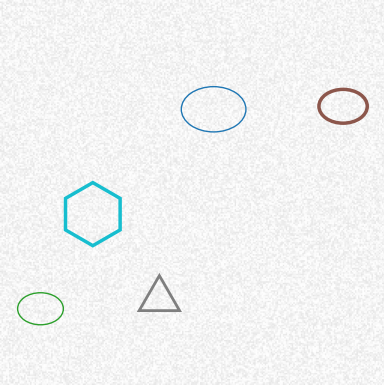[{"shape": "oval", "thickness": 1, "radius": 0.42, "center": [0.555, 0.716]}, {"shape": "oval", "thickness": 1, "radius": 0.3, "center": [0.105, 0.198]}, {"shape": "oval", "thickness": 2.5, "radius": 0.31, "center": [0.891, 0.724]}, {"shape": "triangle", "thickness": 2, "radius": 0.3, "center": [0.414, 0.223]}, {"shape": "hexagon", "thickness": 2.5, "radius": 0.41, "center": [0.241, 0.444]}]